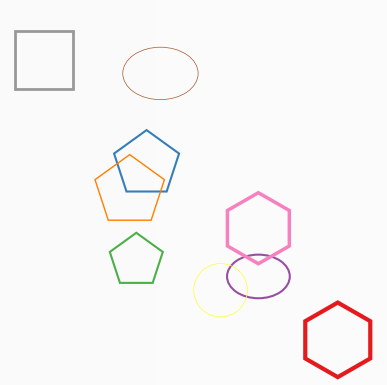[{"shape": "hexagon", "thickness": 3, "radius": 0.48, "center": [0.872, 0.117]}, {"shape": "pentagon", "thickness": 1.5, "radius": 0.44, "center": [0.378, 0.574]}, {"shape": "pentagon", "thickness": 1.5, "radius": 0.36, "center": [0.352, 0.323]}, {"shape": "oval", "thickness": 1.5, "radius": 0.4, "center": [0.667, 0.282]}, {"shape": "pentagon", "thickness": 1, "radius": 0.47, "center": [0.335, 0.504]}, {"shape": "circle", "thickness": 0.5, "radius": 0.35, "center": [0.569, 0.246]}, {"shape": "oval", "thickness": 0.5, "radius": 0.49, "center": [0.414, 0.809]}, {"shape": "hexagon", "thickness": 2.5, "radius": 0.46, "center": [0.667, 0.407]}, {"shape": "square", "thickness": 2, "radius": 0.38, "center": [0.113, 0.844]}]